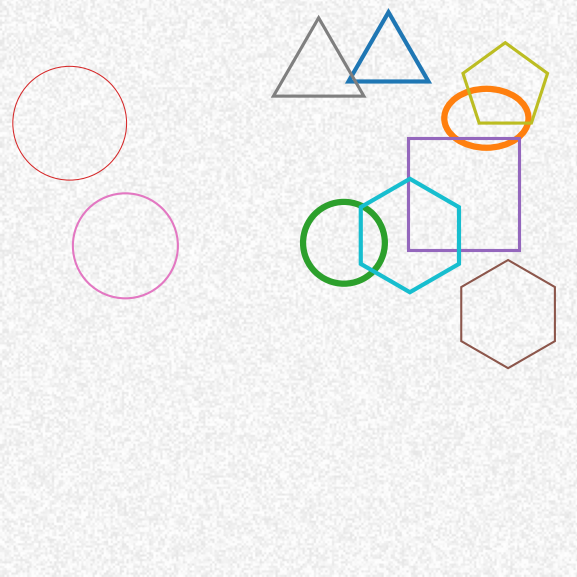[{"shape": "triangle", "thickness": 2, "radius": 0.4, "center": [0.673, 0.898]}, {"shape": "oval", "thickness": 3, "radius": 0.36, "center": [0.842, 0.794]}, {"shape": "circle", "thickness": 3, "radius": 0.35, "center": [0.596, 0.579]}, {"shape": "circle", "thickness": 0.5, "radius": 0.49, "center": [0.121, 0.786]}, {"shape": "square", "thickness": 1.5, "radius": 0.48, "center": [0.803, 0.663]}, {"shape": "hexagon", "thickness": 1, "radius": 0.47, "center": [0.88, 0.455]}, {"shape": "circle", "thickness": 1, "radius": 0.45, "center": [0.217, 0.573]}, {"shape": "triangle", "thickness": 1.5, "radius": 0.45, "center": [0.552, 0.878]}, {"shape": "pentagon", "thickness": 1.5, "radius": 0.38, "center": [0.875, 0.848]}, {"shape": "hexagon", "thickness": 2, "radius": 0.49, "center": [0.71, 0.591]}]